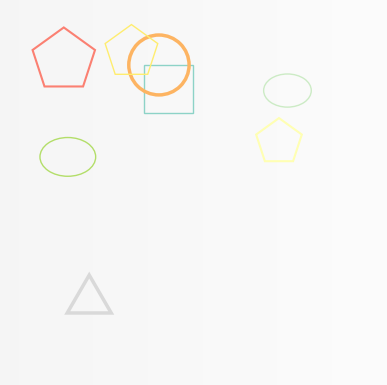[{"shape": "square", "thickness": 1, "radius": 0.31, "center": [0.434, 0.768]}, {"shape": "pentagon", "thickness": 1.5, "radius": 0.31, "center": [0.72, 0.631]}, {"shape": "pentagon", "thickness": 1.5, "radius": 0.42, "center": [0.165, 0.844]}, {"shape": "circle", "thickness": 2.5, "radius": 0.39, "center": [0.41, 0.831]}, {"shape": "oval", "thickness": 1, "radius": 0.36, "center": [0.175, 0.592]}, {"shape": "triangle", "thickness": 2.5, "radius": 0.33, "center": [0.23, 0.22]}, {"shape": "oval", "thickness": 1, "radius": 0.31, "center": [0.742, 0.765]}, {"shape": "pentagon", "thickness": 1, "radius": 0.36, "center": [0.339, 0.865]}]